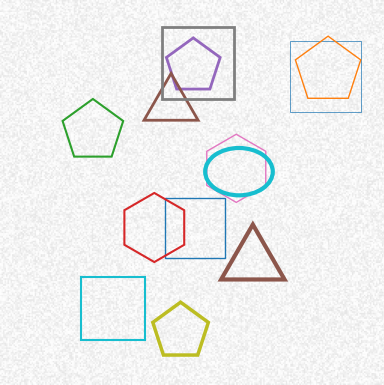[{"shape": "square", "thickness": 1, "radius": 0.39, "center": [0.506, 0.408]}, {"shape": "square", "thickness": 0.5, "radius": 0.46, "center": [0.845, 0.801]}, {"shape": "pentagon", "thickness": 1, "radius": 0.45, "center": [0.852, 0.817]}, {"shape": "pentagon", "thickness": 1.5, "radius": 0.41, "center": [0.241, 0.66]}, {"shape": "hexagon", "thickness": 1.5, "radius": 0.45, "center": [0.401, 0.409]}, {"shape": "pentagon", "thickness": 2, "radius": 0.37, "center": [0.502, 0.828]}, {"shape": "triangle", "thickness": 2, "radius": 0.41, "center": [0.444, 0.728]}, {"shape": "triangle", "thickness": 3, "radius": 0.48, "center": [0.657, 0.322]}, {"shape": "hexagon", "thickness": 1, "radius": 0.44, "center": [0.614, 0.563]}, {"shape": "square", "thickness": 2, "radius": 0.46, "center": [0.515, 0.837]}, {"shape": "pentagon", "thickness": 2.5, "radius": 0.38, "center": [0.469, 0.139]}, {"shape": "square", "thickness": 1.5, "radius": 0.41, "center": [0.294, 0.199]}, {"shape": "oval", "thickness": 3, "radius": 0.44, "center": [0.621, 0.554]}]